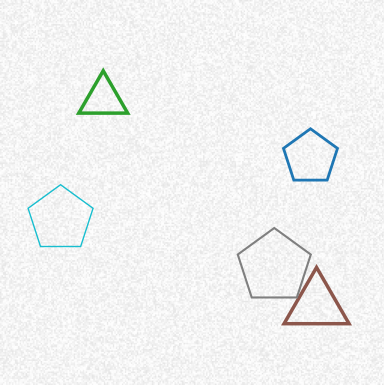[{"shape": "pentagon", "thickness": 2, "radius": 0.37, "center": [0.806, 0.592]}, {"shape": "triangle", "thickness": 2.5, "radius": 0.37, "center": [0.268, 0.743]}, {"shape": "triangle", "thickness": 2.5, "radius": 0.49, "center": [0.822, 0.208]}, {"shape": "pentagon", "thickness": 1.5, "radius": 0.5, "center": [0.712, 0.308]}, {"shape": "pentagon", "thickness": 1, "radius": 0.44, "center": [0.157, 0.432]}]